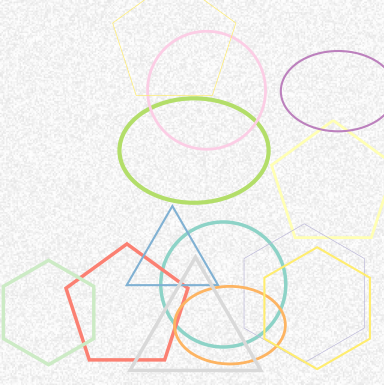[{"shape": "circle", "thickness": 2.5, "radius": 0.81, "center": [0.58, 0.261]}, {"shape": "pentagon", "thickness": 2, "radius": 0.84, "center": [0.865, 0.519]}, {"shape": "hexagon", "thickness": 0.5, "radius": 0.9, "center": [0.79, 0.238]}, {"shape": "pentagon", "thickness": 2.5, "radius": 0.83, "center": [0.33, 0.2]}, {"shape": "triangle", "thickness": 1.5, "radius": 0.69, "center": [0.448, 0.328]}, {"shape": "oval", "thickness": 2, "radius": 0.72, "center": [0.597, 0.155]}, {"shape": "oval", "thickness": 3, "radius": 0.97, "center": [0.504, 0.609]}, {"shape": "circle", "thickness": 2, "radius": 0.77, "center": [0.537, 0.766]}, {"shape": "triangle", "thickness": 2.5, "radius": 0.98, "center": [0.508, 0.136]}, {"shape": "oval", "thickness": 1.5, "radius": 0.74, "center": [0.878, 0.763]}, {"shape": "hexagon", "thickness": 2.5, "radius": 0.68, "center": [0.126, 0.188]}, {"shape": "pentagon", "thickness": 0.5, "radius": 0.84, "center": [0.453, 0.888]}, {"shape": "hexagon", "thickness": 1.5, "radius": 0.79, "center": [0.824, 0.2]}]